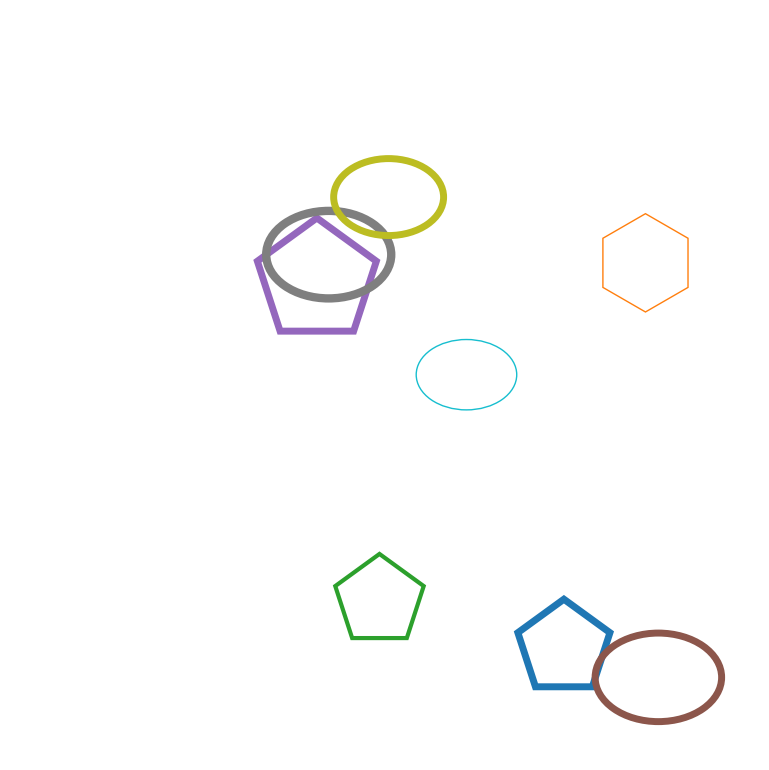[{"shape": "pentagon", "thickness": 2.5, "radius": 0.31, "center": [0.732, 0.159]}, {"shape": "hexagon", "thickness": 0.5, "radius": 0.32, "center": [0.838, 0.659]}, {"shape": "pentagon", "thickness": 1.5, "radius": 0.3, "center": [0.493, 0.22]}, {"shape": "pentagon", "thickness": 2.5, "radius": 0.41, "center": [0.412, 0.636]}, {"shape": "oval", "thickness": 2.5, "radius": 0.41, "center": [0.855, 0.12]}, {"shape": "oval", "thickness": 3, "radius": 0.41, "center": [0.427, 0.669]}, {"shape": "oval", "thickness": 2.5, "radius": 0.36, "center": [0.505, 0.744]}, {"shape": "oval", "thickness": 0.5, "radius": 0.33, "center": [0.606, 0.513]}]